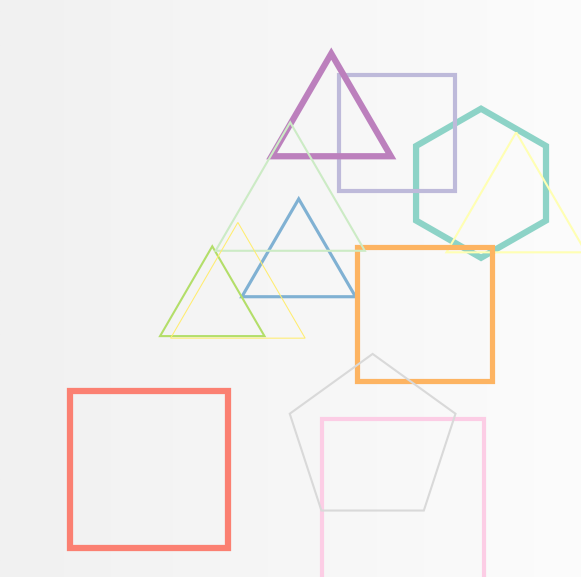[{"shape": "hexagon", "thickness": 3, "radius": 0.65, "center": [0.828, 0.682]}, {"shape": "triangle", "thickness": 1, "radius": 0.69, "center": [0.888, 0.631]}, {"shape": "square", "thickness": 2, "radius": 0.5, "center": [0.683, 0.769]}, {"shape": "square", "thickness": 3, "radius": 0.68, "center": [0.256, 0.186]}, {"shape": "triangle", "thickness": 1.5, "radius": 0.56, "center": [0.514, 0.542]}, {"shape": "square", "thickness": 2.5, "radius": 0.58, "center": [0.73, 0.455]}, {"shape": "triangle", "thickness": 1, "radius": 0.52, "center": [0.365, 0.469]}, {"shape": "square", "thickness": 2, "radius": 0.69, "center": [0.693, 0.135]}, {"shape": "pentagon", "thickness": 1, "radius": 0.75, "center": [0.641, 0.236]}, {"shape": "triangle", "thickness": 3, "radius": 0.59, "center": [0.57, 0.788]}, {"shape": "triangle", "thickness": 1, "radius": 0.74, "center": [0.499, 0.639]}, {"shape": "triangle", "thickness": 0.5, "radius": 0.67, "center": [0.409, 0.48]}]